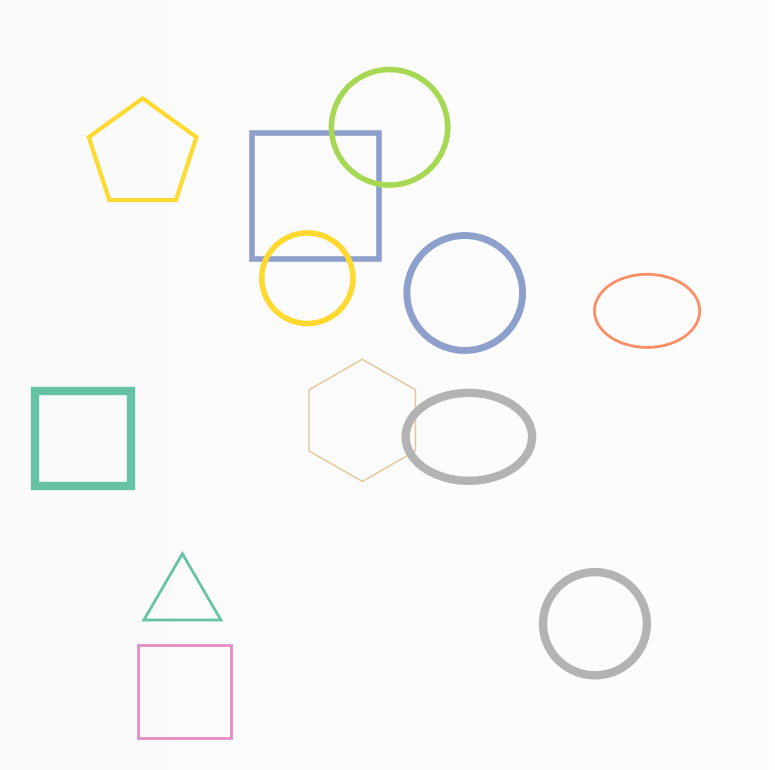[{"shape": "square", "thickness": 3, "radius": 0.31, "center": [0.107, 0.43]}, {"shape": "triangle", "thickness": 1, "radius": 0.29, "center": [0.235, 0.223]}, {"shape": "oval", "thickness": 1, "radius": 0.34, "center": [0.835, 0.596]}, {"shape": "square", "thickness": 2, "radius": 0.41, "center": [0.408, 0.745]}, {"shape": "circle", "thickness": 2.5, "radius": 0.37, "center": [0.6, 0.62]}, {"shape": "square", "thickness": 1, "radius": 0.3, "center": [0.238, 0.101]}, {"shape": "circle", "thickness": 2, "radius": 0.38, "center": [0.503, 0.835]}, {"shape": "circle", "thickness": 2, "radius": 0.29, "center": [0.397, 0.639]}, {"shape": "pentagon", "thickness": 1.5, "radius": 0.37, "center": [0.184, 0.799]}, {"shape": "hexagon", "thickness": 0.5, "radius": 0.4, "center": [0.467, 0.454]}, {"shape": "circle", "thickness": 3, "radius": 0.34, "center": [0.768, 0.19]}, {"shape": "oval", "thickness": 3, "radius": 0.41, "center": [0.605, 0.433]}]